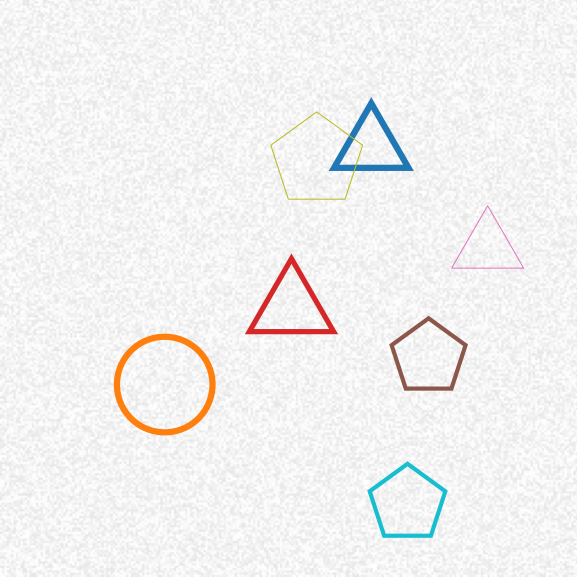[{"shape": "triangle", "thickness": 3, "radius": 0.37, "center": [0.643, 0.746]}, {"shape": "circle", "thickness": 3, "radius": 0.41, "center": [0.285, 0.333]}, {"shape": "triangle", "thickness": 2.5, "radius": 0.42, "center": [0.505, 0.467]}, {"shape": "pentagon", "thickness": 2, "radius": 0.34, "center": [0.742, 0.381]}, {"shape": "triangle", "thickness": 0.5, "radius": 0.36, "center": [0.844, 0.571]}, {"shape": "pentagon", "thickness": 0.5, "radius": 0.42, "center": [0.548, 0.722]}, {"shape": "pentagon", "thickness": 2, "radius": 0.34, "center": [0.706, 0.127]}]